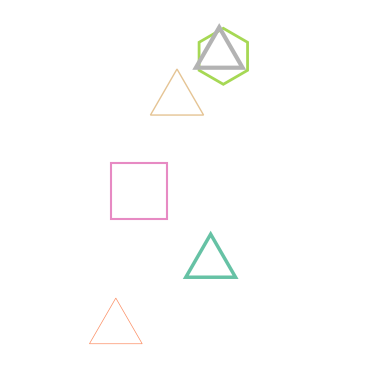[{"shape": "triangle", "thickness": 2.5, "radius": 0.37, "center": [0.547, 0.317]}, {"shape": "triangle", "thickness": 0.5, "radius": 0.4, "center": [0.301, 0.147]}, {"shape": "square", "thickness": 1.5, "radius": 0.36, "center": [0.362, 0.503]}, {"shape": "hexagon", "thickness": 2, "radius": 0.36, "center": [0.58, 0.854]}, {"shape": "triangle", "thickness": 1, "radius": 0.4, "center": [0.46, 0.741]}, {"shape": "triangle", "thickness": 3, "radius": 0.35, "center": [0.569, 0.859]}]